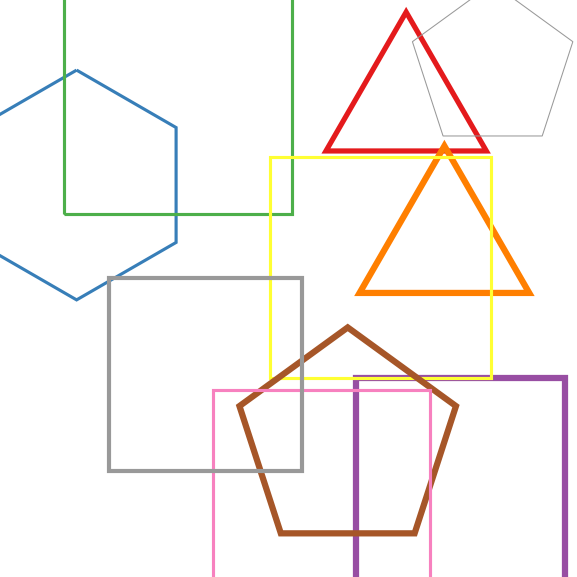[{"shape": "triangle", "thickness": 2.5, "radius": 0.8, "center": [0.703, 0.818]}, {"shape": "hexagon", "thickness": 1.5, "radius": 0.99, "center": [0.133, 0.679]}, {"shape": "square", "thickness": 1.5, "radius": 0.98, "center": [0.308, 0.825]}, {"shape": "square", "thickness": 3, "radius": 0.91, "center": [0.797, 0.164]}, {"shape": "triangle", "thickness": 3, "radius": 0.85, "center": [0.77, 0.577]}, {"shape": "square", "thickness": 1.5, "radius": 0.96, "center": [0.659, 0.536]}, {"shape": "pentagon", "thickness": 3, "radius": 0.99, "center": [0.602, 0.235]}, {"shape": "square", "thickness": 1.5, "radius": 0.94, "center": [0.557, 0.136]}, {"shape": "pentagon", "thickness": 0.5, "radius": 0.73, "center": [0.853, 0.882]}, {"shape": "square", "thickness": 2, "radius": 0.83, "center": [0.356, 0.351]}]